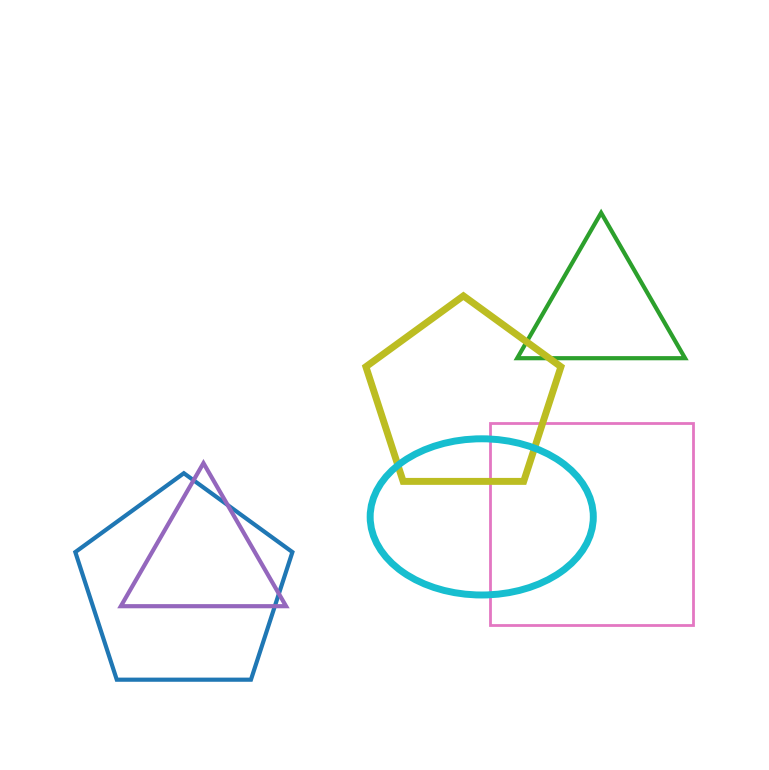[{"shape": "pentagon", "thickness": 1.5, "radius": 0.74, "center": [0.239, 0.237]}, {"shape": "triangle", "thickness": 1.5, "radius": 0.63, "center": [0.781, 0.598]}, {"shape": "triangle", "thickness": 1.5, "radius": 0.62, "center": [0.264, 0.275]}, {"shape": "square", "thickness": 1, "radius": 0.66, "center": [0.768, 0.319]}, {"shape": "pentagon", "thickness": 2.5, "radius": 0.67, "center": [0.602, 0.483]}, {"shape": "oval", "thickness": 2.5, "radius": 0.72, "center": [0.626, 0.329]}]